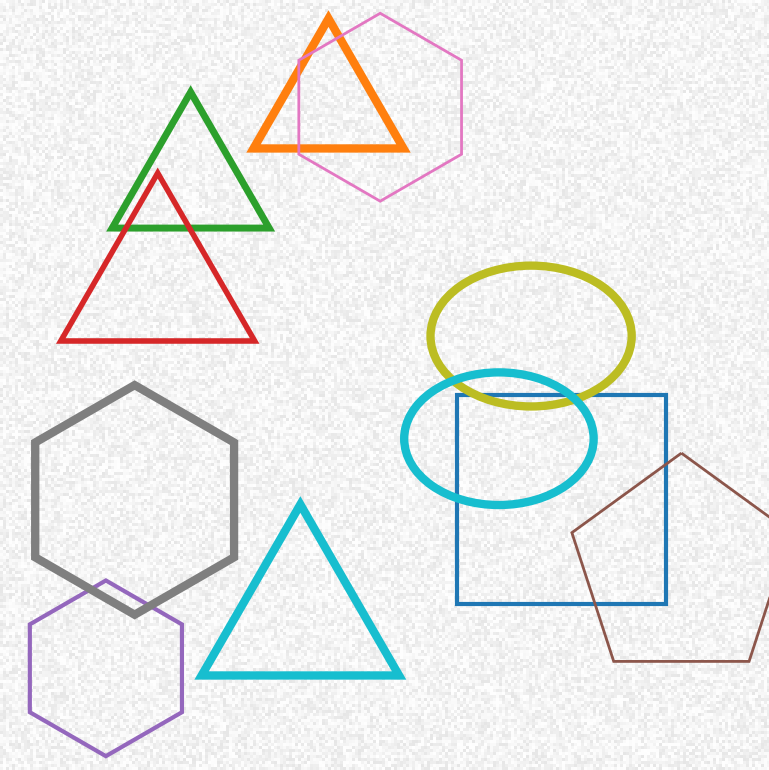[{"shape": "square", "thickness": 1.5, "radius": 0.68, "center": [0.729, 0.352]}, {"shape": "triangle", "thickness": 3, "radius": 0.56, "center": [0.427, 0.863]}, {"shape": "triangle", "thickness": 2.5, "radius": 0.59, "center": [0.248, 0.763]}, {"shape": "triangle", "thickness": 2, "radius": 0.73, "center": [0.205, 0.63]}, {"shape": "hexagon", "thickness": 1.5, "radius": 0.57, "center": [0.138, 0.132]}, {"shape": "pentagon", "thickness": 1, "radius": 0.75, "center": [0.885, 0.262]}, {"shape": "hexagon", "thickness": 1, "radius": 0.61, "center": [0.494, 0.861]}, {"shape": "hexagon", "thickness": 3, "radius": 0.75, "center": [0.175, 0.351]}, {"shape": "oval", "thickness": 3, "radius": 0.65, "center": [0.69, 0.564]}, {"shape": "triangle", "thickness": 3, "radius": 0.74, "center": [0.39, 0.197]}, {"shape": "oval", "thickness": 3, "radius": 0.62, "center": [0.648, 0.43]}]